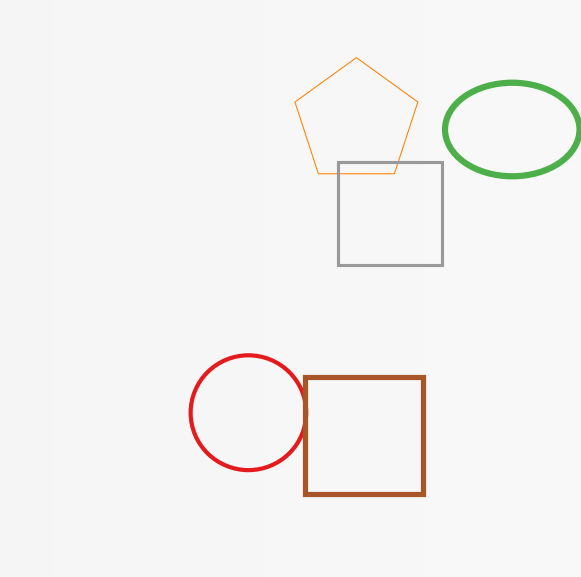[{"shape": "circle", "thickness": 2, "radius": 0.5, "center": [0.427, 0.284]}, {"shape": "oval", "thickness": 3, "radius": 0.58, "center": [0.881, 0.775]}, {"shape": "pentagon", "thickness": 0.5, "radius": 0.56, "center": [0.613, 0.788]}, {"shape": "square", "thickness": 2.5, "radius": 0.51, "center": [0.626, 0.245]}, {"shape": "square", "thickness": 1.5, "radius": 0.45, "center": [0.67, 0.629]}]